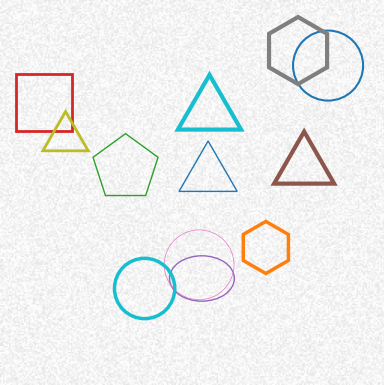[{"shape": "triangle", "thickness": 1, "radius": 0.44, "center": [0.541, 0.547]}, {"shape": "circle", "thickness": 1.5, "radius": 0.45, "center": [0.852, 0.83]}, {"shape": "hexagon", "thickness": 2.5, "radius": 0.34, "center": [0.691, 0.357]}, {"shape": "pentagon", "thickness": 1, "radius": 0.44, "center": [0.326, 0.564]}, {"shape": "square", "thickness": 2, "radius": 0.37, "center": [0.115, 0.733]}, {"shape": "oval", "thickness": 1, "radius": 0.42, "center": [0.524, 0.277]}, {"shape": "triangle", "thickness": 3, "radius": 0.45, "center": [0.79, 0.568]}, {"shape": "circle", "thickness": 0.5, "radius": 0.45, "center": [0.517, 0.312]}, {"shape": "hexagon", "thickness": 3, "radius": 0.44, "center": [0.774, 0.869]}, {"shape": "triangle", "thickness": 2, "radius": 0.34, "center": [0.17, 0.642]}, {"shape": "triangle", "thickness": 3, "radius": 0.47, "center": [0.544, 0.711]}, {"shape": "circle", "thickness": 2.5, "radius": 0.39, "center": [0.376, 0.251]}]